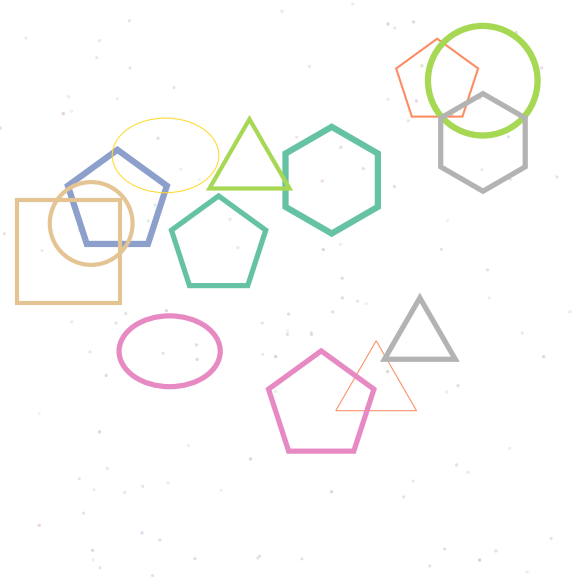[{"shape": "pentagon", "thickness": 2.5, "radius": 0.43, "center": [0.379, 0.574]}, {"shape": "hexagon", "thickness": 3, "radius": 0.46, "center": [0.574, 0.687]}, {"shape": "triangle", "thickness": 0.5, "radius": 0.4, "center": [0.651, 0.328]}, {"shape": "pentagon", "thickness": 1, "radius": 0.37, "center": [0.757, 0.858]}, {"shape": "pentagon", "thickness": 3, "radius": 0.45, "center": [0.203, 0.65]}, {"shape": "oval", "thickness": 2.5, "radius": 0.44, "center": [0.294, 0.391]}, {"shape": "pentagon", "thickness": 2.5, "radius": 0.48, "center": [0.556, 0.296]}, {"shape": "circle", "thickness": 3, "radius": 0.47, "center": [0.836, 0.859]}, {"shape": "triangle", "thickness": 2, "radius": 0.4, "center": [0.432, 0.713]}, {"shape": "oval", "thickness": 0.5, "radius": 0.46, "center": [0.287, 0.73]}, {"shape": "square", "thickness": 2, "radius": 0.45, "center": [0.119, 0.563]}, {"shape": "circle", "thickness": 2, "radius": 0.36, "center": [0.158, 0.612]}, {"shape": "triangle", "thickness": 2.5, "radius": 0.35, "center": [0.727, 0.412]}, {"shape": "hexagon", "thickness": 2.5, "radius": 0.42, "center": [0.836, 0.753]}]